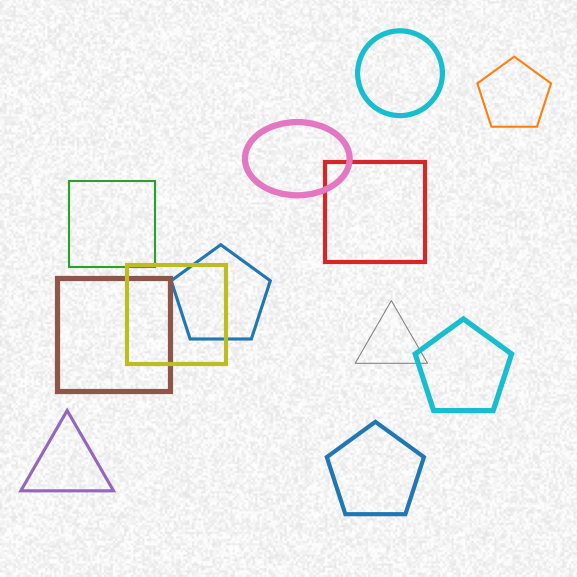[{"shape": "pentagon", "thickness": 2, "radius": 0.44, "center": [0.65, 0.18]}, {"shape": "pentagon", "thickness": 1.5, "radius": 0.45, "center": [0.382, 0.485]}, {"shape": "pentagon", "thickness": 1, "radius": 0.34, "center": [0.89, 0.834]}, {"shape": "square", "thickness": 1, "radius": 0.37, "center": [0.194, 0.611]}, {"shape": "square", "thickness": 2, "radius": 0.43, "center": [0.65, 0.632]}, {"shape": "triangle", "thickness": 1.5, "radius": 0.46, "center": [0.116, 0.196]}, {"shape": "square", "thickness": 2.5, "radius": 0.49, "center": [0.197, 0.42]}, {"shape": "oval", "thickness": 3, "radius": 0.45, "center": [0.515, 0.724]}, {"shape": "triangle", "thickness": 0.5, "radius": 0.36, "center": [0.678, 0.406]}, {"shape": "square", "thickness": 2, "radius": 0.43, "center": [0.305, 0.455]}, {"shape": "pentagon", "thickness": 2.5, "radius": 0.44, "center": [0.802, 0.359]}, {"shape": "circle", "thickness": 2.5, "radius": 0.37, "center": [0.693, 0.872]}]